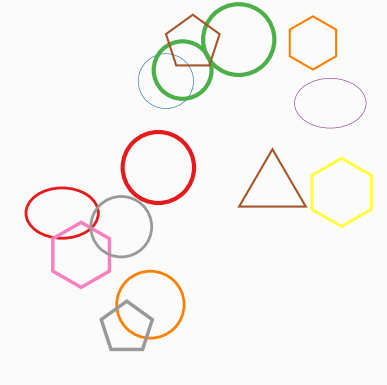[{"shape": "oval", "thickness": 2, "radius": 0.47, "center": [0.16, 0.447]}, {"shape": "circle", "thickness": 3, "radius": 0.46, "center": [0.409, 0.565]}, {"shape": "circle", "thickness": 0.5, "radius": 0.36, "center": [0.428, 0.789]}, {"shape": "circle", "thickness": 3, "radius": 0.37, "center": [0.471, 0.818]}, {"shape": "circle", "thickness": 3, "radius": 0.46, "center": [0.616, 0.897]}, {"shape": "oval", "thickness": 0.5, "radius": 0.46, "center": [0.852, 0.732]}, {"shape": "circle", "thickness": 2, "radius": 0.43, "center": [0.388, 0.209]}, {"shape": "hexagon", "thickness": 1.5, "radius": 0.35, "center": [0.808, 0.889]}, {"shape": "hexagon", "thickness": 2, "radius": 0.44, "center": [0.882, 0.5]}, {"shape": "triangle", "thickness": 1.5, "radius": 0.5, "center": [0.703, 0.513]}, {"shape": "pentagon", "thickness": 1.5, "radius": 0.36, "center": [0.498, 0.889]}, {"shape": "hexagon", "thickness": 2.5, "radius": 0.42, "center": [0.209, 0.338]}, {"shape": "circle", "thickness": 2, "radius": 0.39, "center": [0.313, 0.411]}, {"shape": "pentagon", "thickness": 2.5, "radius": 0.35, "center": [0.327, 0.148]}]